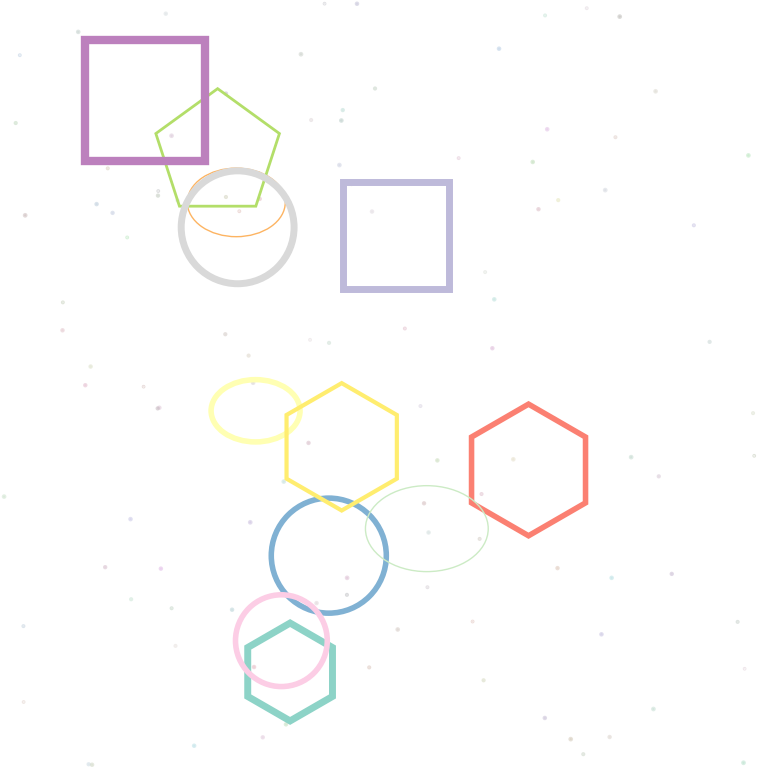[{"shape": "hexagon", "thickness": 2.5, "radius": 0.32, "center": [0.377, 0.127]}, {"shape": "oval", "thickness": 2, "radius": 0.29, "center": [0.332, 0.467]}, {"shape": "square", "thickness": 2.5, "radius": 0.34, "center": [0.515, 0.694]}, {"shape": "hexagon", "thickness": 2, "radius": 0.43, "center": [0.686, 0.39]}, {"shape": "circle", "thickness": 2, "radius": 0.37, "center": [0.427, 0.278]}, {"shape": "oval", "thickness": 0.5, "radius": 0.32, "center": [0.307, 0.737]}, {"shape": "pentagon", "thickness": 1, "radius": 0.42, "center": [0.283, 0.8]}, {"shape": "circle", "thickness": 2, "radius": 0.3, "center": [0.365, 0.168]}, {"shape": "circle", "thickness": 2.5, "radius": 0.37, "center": [0.309, 0.705]}, {"shape": "square", "thickness": 3, "radius": 0.39, "center": [0.188, 0.87]}, {"shape": "oval", "thickness": 0.5, "radius": 0.4, "center": [0.554, 0.313]}, {"shape": "hexagon", "thickness": 1.5, "radius": 0.41, "center": [0.444, 0.42]}]